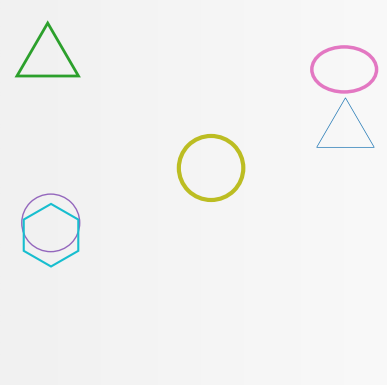[{"shape": "triangle", "thickness": 0.5, "radius": 0.43, "center": [0.891, 0.66]}, {"shape": "triangle", "thickness": 2, "radius": 0.46, "center": [0.123, 0.848]}, {"shape": "circle", "thickness": 1, "radius": 0.37, "center": [0.131, 0.421]}, {"shape": "oval", "thickness": 2.5, "radius": 0.42, "center": [0.888, 0.82]}, {"shape": "circle", "thickness": 3, "radius": 0.42, "center": [0.545, 0.564]}, {"shape": "hexagon", "thickness": 1.5, "radius": 0.41, "center": [0.132, 0.389]}]